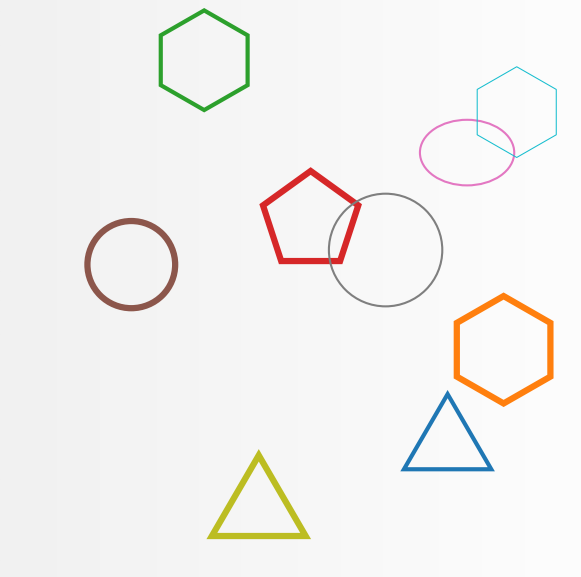[{"shape": "triangle", "thickness": 2, "radius": 0.43, "center": [0.77, 0.23]}, {"shape": "hexagon", "thickness": 3, "radius": 0.46, "center": [0.866, 0.394]}, {"shape": "hexagon", "thickness": 2, "radius": 0.43, "center": [0.351, 0.895]}, {"shape": "pentagon", "thickness": 3, "radius": 0.43, "center": [0.534, 0.617]}, {"shape": "circle", "thickness": 3, "radius": 0.38, "center": [0.226, 0.541]}, {"shape": "oval", "thickness": 1, "radius": 0.41, "center": [0.804, 0.735]}, {"shape": "circle", "thickness": 1, "radius": 0.49, "center": [0.663, 0.566]}, {"shape": "triangle", "thickness": 3, "radius": 0.47, "center": [0.445, 0.118]}, {"shape": "hexagon", "thickness": 0.5, "radius": 0.39, "center": [0.889, 0.805]}]